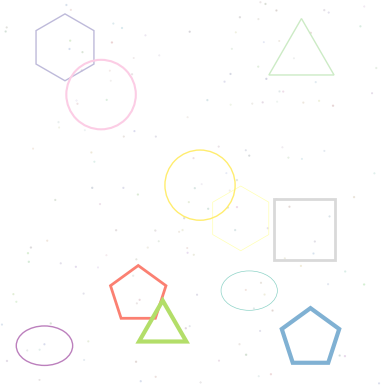[{"shape": "oval", "thickness": 0.5, "radius": 0.37, "center": [0.647, 0.245]}, {"shape": "hexagon", "thickness": 0.5, "radius": 0.42, "center": [0.625, 0.433]}, {"shape": "hexagon", "thickness": 1, "radius": 0.43, "center": [0.169, 0.877]}, {"shape": "pentagon", "thickness": 2, "radius": 0.38, "center": [0.359, 0.235]}, {"shape": "pentagon", "thickness": 3, "radius": 0.39, "center": [0.806, 0.121]}, {"shape": "triangle", "thickness": 3, "radius": 0.35, "center": [0.423, 0.148]}, {"shape": "circle", "thickness": 1.5, "radius": 0.45, "center": [0.263, 0.754]}, {"shape": "square", "thickness": 2, "radius": 0.4, "center": [0.79, 0.403]}, {"shape": "oval", "thickness": 1, "radius": 0.37, "center": [0.115, 0.102]}, {"shape": "triangle", "thickness": 1, "radius": 0.49, "center": [0.783, 0.854]}, {"shape": "circle", "thickness": 1, "radius": 0.46, "center": [0.52, 0.519]}]